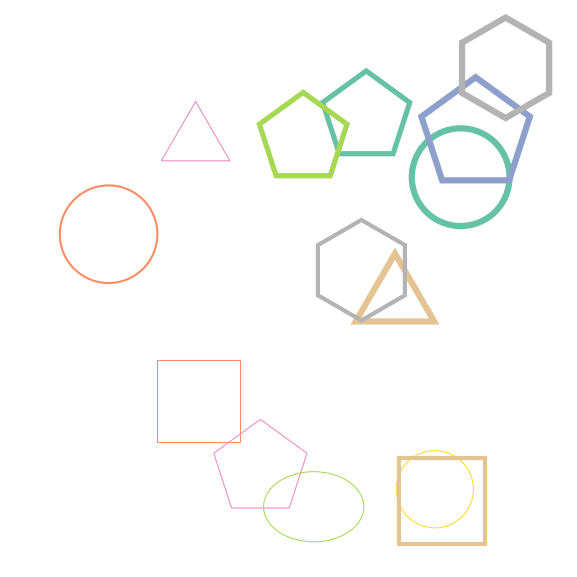[{"shape": "circle", "thickness": 3, "radius": 0.42, "center": [0.798, 0.692]}, {"shape": "pentagon", "thickness": 2.5, "radius": 0.4, "center": [0.634, 0.797]}, {"shape": "circle", "thickness": 1, "radius": 0.42, "center": [0.188, 0.594]}, {"shape": "square", "thickness": 0.5, "radius": 0.36, "center": [0.344, 0.304]}, {"shape": "pentagon", "thickness": 3, "radius": 0.49, "center": [0.824, 0.767]}, {"shape": "triangle", "thickness": 0.5, "radius": 0.34, "center": [0.339, 0.755]}, {"shape": "pentagon", "thickness": 0.5, "radius": 0.42, "center": [0.451, 0.188]}, {"shape": "oval", "thickness": 0.5, "radius": 0.43, "center": [0.543, 0.122]}, {"shape": "pentagon", "thickness": 2.5, "radius": 0.4, "center": [0.525, 0.759]}, {"shape": "circle", "thickness": 0.5, "radius": 0.33, "center": [0.753, 0.152]}, {"shape": "triangle", "thickness": 3, "radius": 0.39, "center": [0.684, 0.482]}, {"shape": "square", "thickness": 2, "radius": 0.37, "center": [0.765, 0.131]}, {"shape": "hexagon", "thickness": 2, "radius": 0.43, "center": [0.626, 0.531]}, {"shape": "hexagon", "thickness": 3, "radius": 0.44, "center": [0.875, 0.882]}]